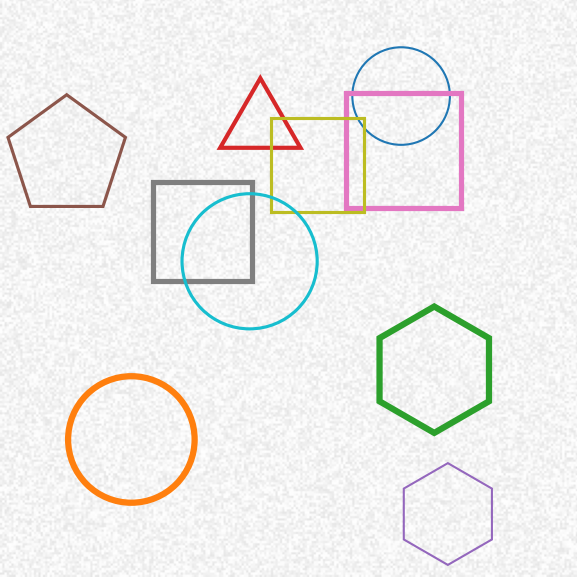[{"shape": "circle", "thickness": 1, "radius": 0.42, "center": [0.695, 0.833]}, {"shape": "circle", "thickness": 3, "radius": 0.55, "center": [0.227, 0.238]}, {"shape": "hexagon", "thickness": 3, "radius": 0.55, "center": [0.752, 0.359]}, {"shape": "triangle", "thickness": 2, "radius": 0.4, "center": [0.451, 0.783]}, {"shape": "hexagon", "thickness": 1, "radius": 0.44, "center": [0.776, 0.109]}, {"shape": "pentagon", "thickness": 1.5, "radius": 0.53, "center": [0.116, 0.728]}, {"shape": "square", "thickness": 2.5, "radius": 0.5, "center": [0.699, 0.738]}, {"shape": "square", "thickness": 2.5, "radius": 0.43, "center": [0.351, 0.598]}, {"shape": "square", "thickness": 1.5, "radius": 0.41, "center": [0.55, 0.713]}, {"shape": "circle", "thickness": 1.5, "radius": 0.59, "center": [0.432, 0.547]}]